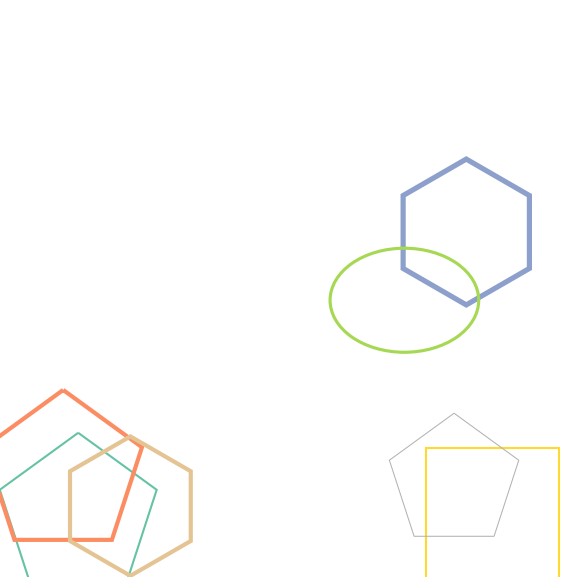[{"shape": "pentagon", "thickness": 1, "radius": 0.71, "center": [0.135, 0.107]}, {"shape": "pentagon", "thickness": 2, "radius": 0.72, "center": [0.109, 0.18]}, {"shape": "hexagon", "thickness": 2.5, "radius": 0.63, "center": [0.807, 0.597]}, {"shape": "oval", "thickness": 1.5, "radius": 0.64, "center": [0.7, 0.479]}, {"shape": "square", "thickness": 1, "radius": 0.58, "center": [0.852, 0.109]}, {"shape": "hexagon", "thickness": 2, "radius": 0.6, "center": [0.226, 0.123]}, {"shape": "pentagon", "thickness": 0.5, "radius": 0.59, "center": [0.786, 0.166]}]